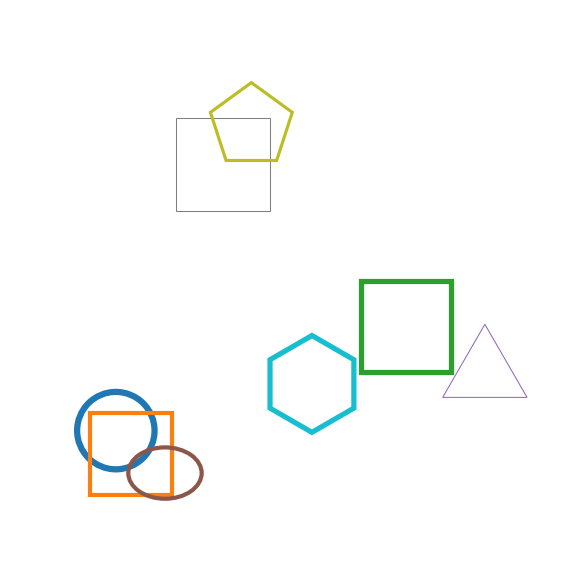[{"shape": "circle", "thickness": 3, "radius": 0.34, "center": [0.201, 0.253]}, {"shape": "square", "thickness": 2, "radius": 0.36, "center": [0.226, 0.213]}, {"shape": "square", "thickness": 2.5, "radius": 0.39, "center": [0.703, 0.434]}, {"shape": "triangle", "thickness": 0.5, "radius": 0.42, "center": [0.84, 0.353]}, {"shape": "oval", "thickness": 2, "radius": 0.32, "center": [0.286, 0.18]}, {"shape": "square", "thickness": 0.5, "radius": 0.4, "center": [0.386, 0.714]}, {"shape": "pentagon", "thickness": 1.5, "radius": 0.37, "center": [0.435, 0.782]}, {"shape": "hexagon", "thickness": 2.5, "radius": 0.42, "center": [0.54, 0.334]}]